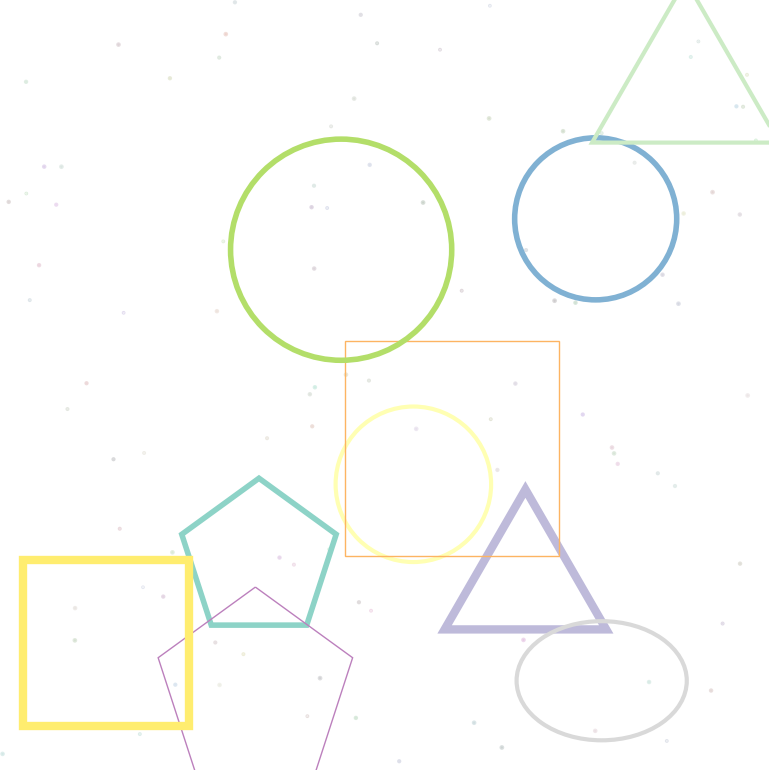[{"shape": "pentagon", "thickness": 2, "radius": 0.53, "center": [0.336, 0.273]}, {"shape": "circle", "thickness": 1.5, "radius": 0.5, "center": [0.537, 0.371]}, {"shape": "triangle", "thickness": 3, "radius": 0.61, "center": [0.682, 0.243]}, {"shape": "circle", "thickness": 2, "radius": 0.53, "center": [0.774, 0.716]}, {"shape": "square", "thickness": 0.5, "radius": 0.7, "center": [0.587, 0.418]}, {"shape": "circle", "thickness": 2, "radius": 0.72, "center": [0.443, 0.676]}, {"shape": "oval", "thickness": 1.5, "radius": 0.55, "center": [0.781, 0.116]}, {"shape": "pentagon", "thickness": 0.5, "radius": 0.66, "center": [0.332, 0.105]}, {"shape": "triangle", "thickness": 1.5, "radius": 0.7, "center": [0.89, 0.885]}, {"shape": "square", "thickness": 3, "radius": 0.54, "center": [0.138, 0.165]}]